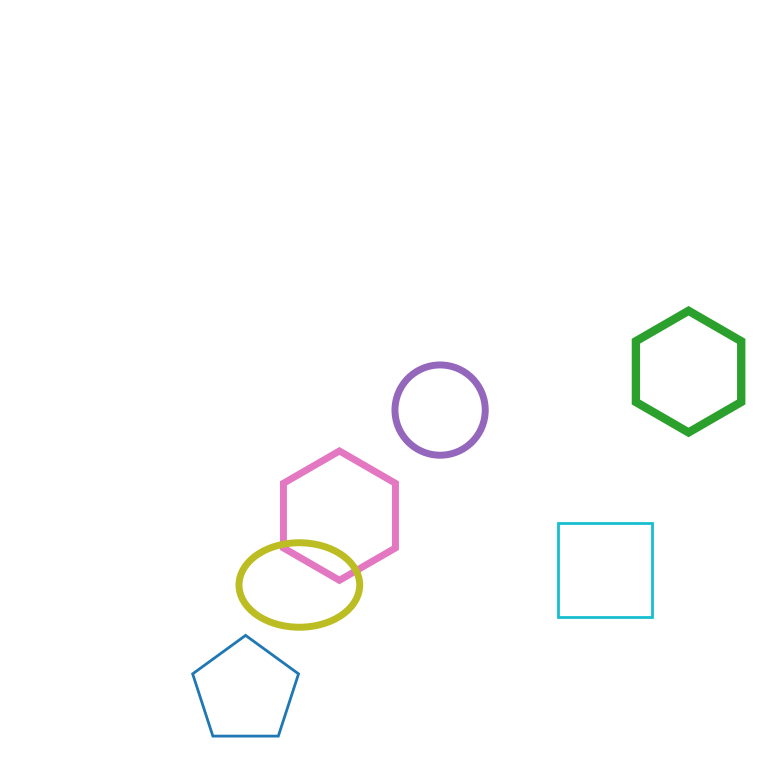[{"shape": "pentagon", "thickness": 1, "radius": 0.36, "center": [0.319, 0.103]}, {"shape": "hexagon", "thickness": 3, "radius": 0.39, "center": [0.894, 0.517]}, {"shape": "circle", "thickness": 2.5, "radius": 0.29, "center": [0.572, 0.467]}, {"shape": "hexagon", "thickness": 2.5, "radius": 0.42, "center": [0.441, 0.33]}, {"shape": "oval", "thickness": 2.5, "radius": 0.39, "center": [0.389, 0.24]}, {"shape": "square", "thickness": 1, "radius": 0.31, "center": [0.786, 0.26]}]